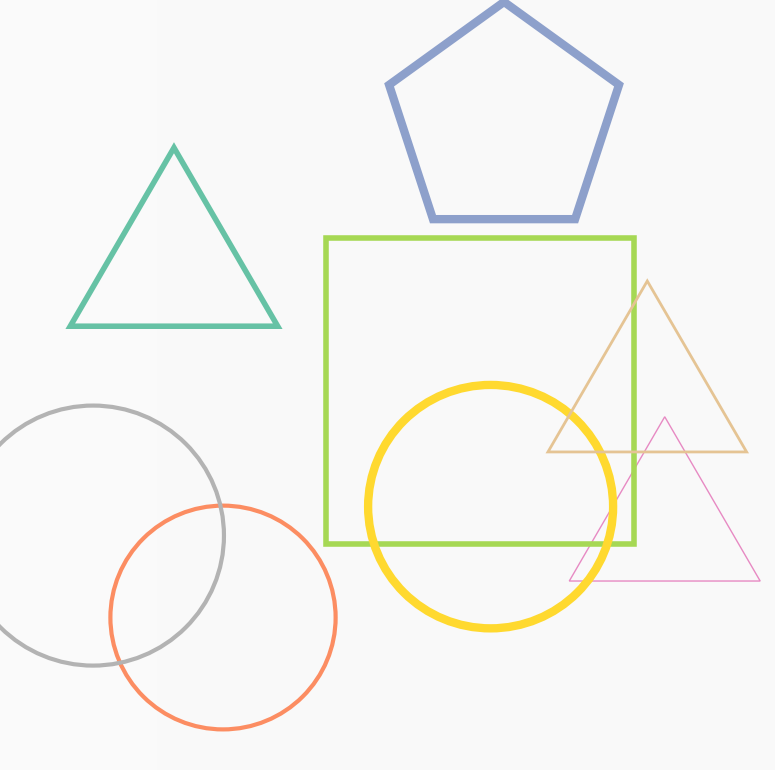[{"shape": "triangle", "thickness": 2, "radius": 0.77, "center": [0.224, 0.654]}, {"shape": "circle", "thickness": 1.5, "radius": 0.73, "center": [0.288, 0.198]}, {"shape": "pentagon", "thickness": 3, "radius": 0.78, "center": [0.65, 0.842]}, {"shape": "triangle", "thickness": 0.5, "radius": 0.71, "center": [0.858, 0.317]}, {"shape": "square", "thickness": 2, "radius": 0.99, "center": [0.619, 0.493]}, {"shape": "circle", "thickness": 3, "radius": 0.79, "center": [0.633, 0.342]}, {"shape": "triangle", "thickness": 1, "radius": 0.74, "center": [0.835, 0.487]}, {"shape": "circle", "thickness": 1.5, "radius": 0.84, "center": [0.12, 0.304]}]